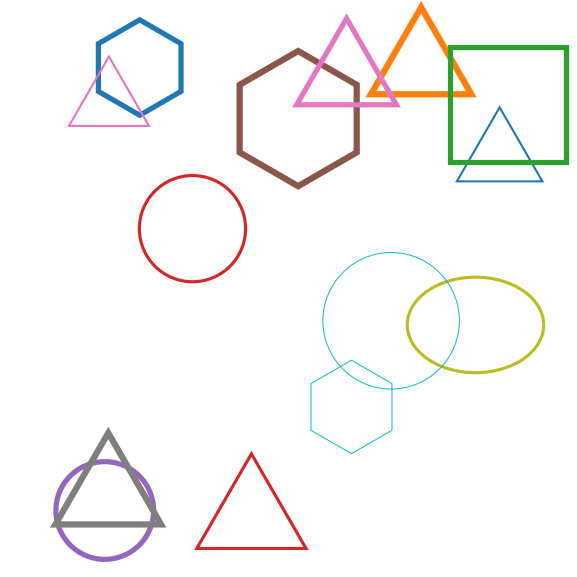[{"shape": "triangle", "thickness": 1, "radius": 0.43, "center": [0.865, 0.728]}, {"shape": "hexagon", "thickness": 2.5, "radius": 0.41, "center": [0.242, 0.882]}, {"shape": "triangle", "thickness": 3, "radius": 0.5, "center": [0.729, 0.886]}, {"shape": "square", "thickness": 2.5, "radius": 0.5, "center": [0.879, 0.818]}, {"shape": "circle", "thickness": 1.5, "radius": 0.46, "center": [0.333, 0.603]}, {"shape": "triangle", "thickness": 1.5, "radius": 0.55, "center": [0.435, 0.104]}, {"shape": "circle", "thickness": 2.5, "radius": 0.42, "center": [0.181, 0.115]}, {"shape": "hexagon", "thickness": 3, "radius": 0.59, "center": [0.516, 0.794]}, {"shape": "triangle", "thickness": 1, "radius": 0.4, "center": [0.189, 0.821]}, {"shape": "triangle", "thickness": 2.5, "radius": 0.5, "center": [0.6, 0.868]}, {"shape": "triangle", "thickness": 3, "radius": 0.53, "center": [0.187, 0.144]}, {"shape": "oval", "thickness": 1.5, "radius": 0.59, "center": [0.823, 0.436]}, {"shape": "hexagon", "thickness": 0.5, "radius": 0.4, "center": [0.609, 0.294]}, {"shape": "circle", "thickness": 0.5, "radius": 0.59, "center": [0.677, 0.444]}]